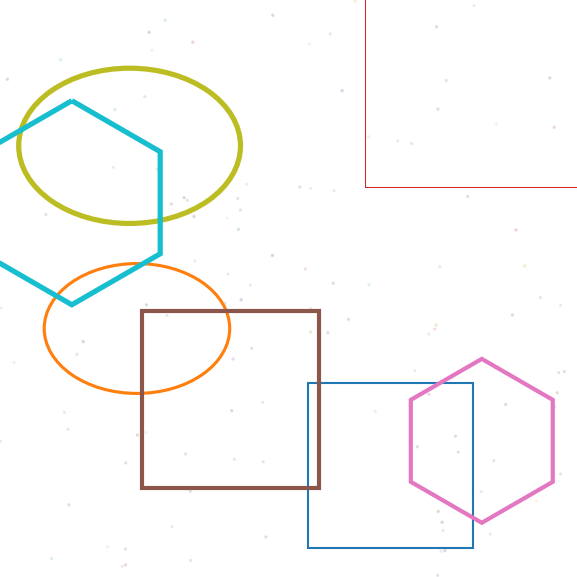[{"shape": "square", "thickness": 1, "radius": 0.72, "center": [0.676, 0.193]}, {"shape": "oval", "thickness": 1.5, "radius": 0.8, "center": [0.237, 0.43]}, {"shape": "square", "thickness": 0.5, "radius": 0.93, "center": [0.818, 0.86]}, {"shape": "square", "thickness": 2, "radius": 0.76, "center": [0.399, 0.307]}, {"shape": "hexagon", "thickness": 2, "radius": 0.71, "center": [0.834, 0.236]}, {"shape": "oval", "thickness": 2.5, "radius": 0.96, "center": [0.224, 0.747]}, {"shape": "hexagon", "thickness": 2.5, "radius": 0.88, "center": [0.124, 0.648]}]